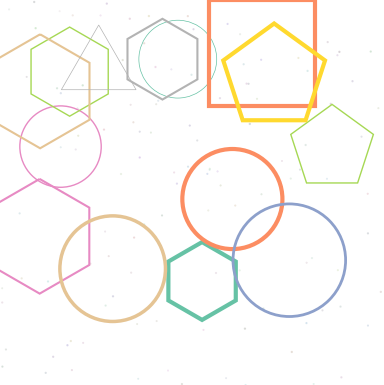[{"shape": "hexagon", "thickness": 3, "radius": 0.51, "center": [0.525, 0.27]}, {"shape": "circle", "thickness": 0.5, "radius": 0.51, "center": [0.462, 0.846]}, {"shape": "circle", "thickness": 3, "radius": 0.65, "center": [0.604, 0.483]}, {"shape": "square", "thickness": 3, "radius": 0.69, "center": [0.679, 0.863]}, {"shape": "circle", "thickness": 2, "radius": 0.73, "center": [0.751, 0.324]}, {"shape": "circle", "thickness": 1, "radius": 0.53, "center": [0.157, 0.619]}, {"shape": "hexagon", "thickness": 1.5, "radius": 0.74, "center": [0.103, 0.386]}, {"shape": "hexagon", "thickness": 1, "radius": 0.58, "center": [0.181, 0.814]}, {"shape": "pentagon", "thickness": 1, "radius": 0.56, "center": [0.863, 0.616]}, {"shape": "pentagon", "thickness": 3, "radius": 0.69, "center": [0.712, 0.8]}, {"shape": "hexagon", "thickness": 1.5, "radius": 0.74, "center": [0.104, 0.763]}, {"shape": "circle", "thickness": 2.5, "radius": 0.69, "center": [0.293, 0.302]}, {"shape": "triangle", "thickness": 0.5, "radius": 0.56, "center": [0.256, 0.823]}, {"shape": "hexagon", "thickness": 1.5, "radius": 0.52, "center": [0.422, 0.846]}]